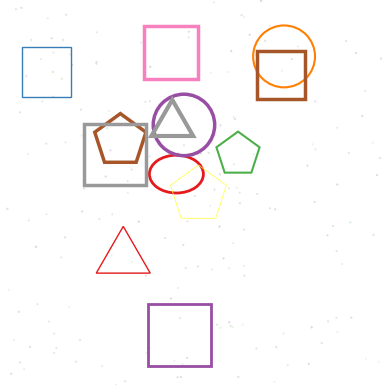[{"shape": "oval", "thickness": 2, "radius": 0.35, "center": [0.458, 0.548]}, {"shape": "triangle", "thickness": 1, "radius": 0.4, "center": [0.32, 0.331]}, {"shape": "square", "thickness": 1, "radius": 0.32, "center": [0.12, 0.813]}, {"shape": "pentagon", "thickness": 1.5, "radius": 0.29, "center": [0.618, 0.599]}, {"shape": "square", "thickness": 2, "radius": 0.4, "center": [0.467, 0.131]}, {"shape": "circle", "thickness": 2.5, "radius": 0.4, "center": [0.478, 0.675]}, {"shape": "circle", "thickness": 1.5, "radius": 0.4, "center": [0.738, 0.853]}, {"shape": "pentagon", "thickness": 0.5, "radius": 0.38, "center": [0.515, 0.495]}, {"shape": "pentagon", "thickness": 2.5, "radius": 0.35, "center": [0.313, 0.635]}, {"shape": "square", "thickness": 2.5, "radius": 0.31, "center": [0.729, 0.804]}, {"shape": "square", "thickness": 2.5, "radius": 0.35, "center": [0.444, 0.864]}, {"shape": "triangle", "thickness": 3, "radius": 0.31, "center": [0.447, 0.678]}, {"shape": "square", "thickness": 2.5, "radius": 0.4, "center": [0.299, 0.599]}]